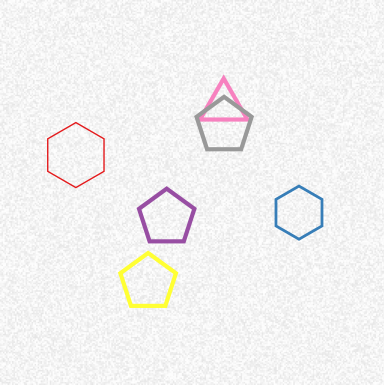[{"shape": "hexagon", "thickness": 1, "radius": 0.42, "center": [0.197, 0.597]}, {"shape": "hexagon", "thickness": 2, "radius": 0.34, "center": [0.777, 0.448]}, {"shape": "pentagon", "thickness": 3, "radius": 0.38, "center": [0.433, 0.434]}, {"shape": "pentagon", "thickness": 3, "radius": 0.38, "center": [0.385, 0.267]}, {"shape": "triangle", "thickness": 3, "radius": 0.36, "center": [0.581, 0.725]}, {"shape": "pentagon", "thickness": 3, "radius": 0.38, "center": [0.582, 0.673]}]